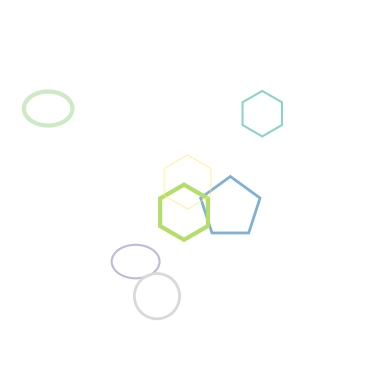[{"shape": "hexagon", "thickness": 1.5, "radius": 0.3, "center": [0.681, 0.705]}, {"shape": "oval", "thickness": 1.5, "radius": 0.31, "center": [0.352, 0.321]}, {"shape": "pentagon", "thickness": 2, "radius": 0.41, "center": [0.598, 0.461]}, {"shape": "hexagon", "thickness": 3, "radius": 0.36, "center": [0.478, 0.449]}, {"shape": "circle", "thickness": 2, "radius": 0.29, "center": [0.408, 0.231]}, {"shape": "oval", "thickness": 3, "radius": 0.32, "center": [0.125, 0.718]}, {"shape": "hexagon", "thickness": 0.5, "radius": 0.35, "center": [0.487, 0.527]}]